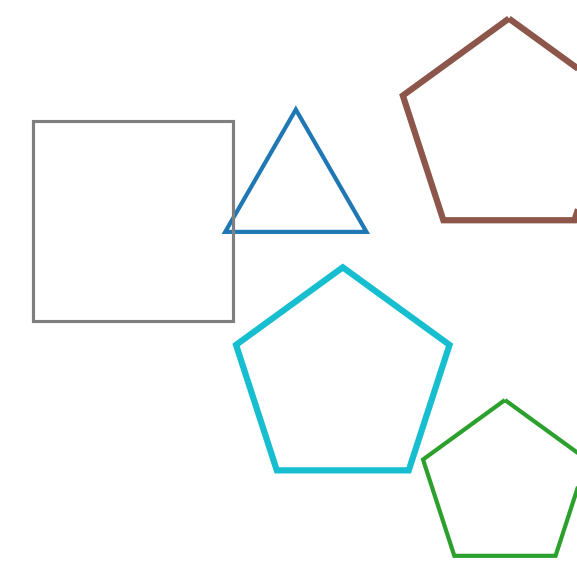[{"shape": "triangle", "thickness": 2, "radius": 0.71, "center": [0.512, 0.668]}, {"shape": "pentagon", "thickness": 2, "radius": 0.75, "center": [0.874, 0.157]}, {"shape": "pentagon", "thickness": 3, "radius": 0.97, "center": [0.881, 0.774]}, {"shape": "square", "thickness": 1.5, "radius": 0.87, "center": [0.23, 0.616]}, {"shape": "pentagon", "thickness": 3, "radius": 0.97, "center": [0.594, 0.342]}]